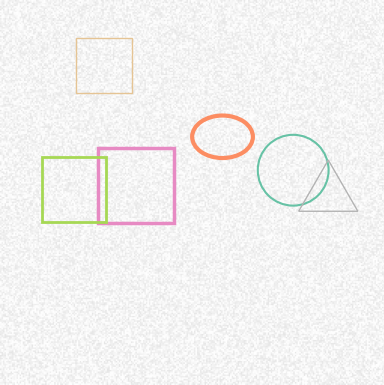[{"shape": "circle", "thickness": 1.5, "radius": 0.46, "center": [0.762, 0.558]}, {"shape": "oval", "thickness": 3, "radius": 0.39, "center": [0.578, 0.645]}, {"shape": "square", "thickness": 2.5, "radius": 0.49, "center": [0.353, 0.518]}, {"shape": "square", "thickness": 2, "radius": 0.42, "center": [0.192, 0.508]}, {"shape": "square", "thickness": 1, "radius": 0.36, "center": [0.27, 0.829]}, {"shape": "triangle", "thickness": 1, "radius": 0.44, "center": [0.853, 0.496]}]